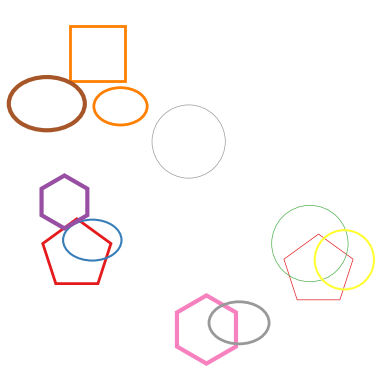[{"shape": "pentagon", "thickness": 2, "radius": 0.47, "center": [0.2, 0.339]}, {"shape": "pentagon", "thickness": 0.5, "radius": 0.47, "center": [0.827, 0.298]}, {"shape": "oval", "thickness": 1.5, "radius": 0.38, "center": [0.24, 0.376]}, {"shape": "circle", "thickness": 0.5, "radius": 0.5, "center": [0.805, 0.367]}, {"shape": "hexagon", "thickness": 3, "radius": 0.34, "center": [0.167, 0.475]}, {"shape": "square", "thickness": 2, "radius": 0.36, "center": [0.252, 0.861]}, {"shape": "oval", "thickness": 2, "radius": 0.35, "center": [0.313, 0.724]}, {"shape": "circle", "thickness": 1.5, "radius": 0.38, "center": [0.894, 0.325]}, {"shape": "oval", "thickness": 3, "radius": 0.49, "center": [0.122, 0.731]}, {"shape": "hexagon", "thickness": 3, "radius": 0.44, "center": [0.536, 0.144]}, {"shape": "circle", "thickness": 0.5, "radius": 0.48, "center": [0.49, 0.632]}, {"shape": "oval", "thickness": 2, "radius": 0.39, "center": [0.621, 0.161]}]